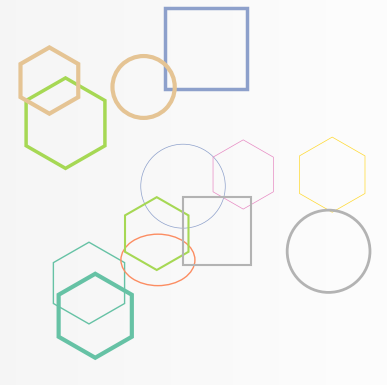[{"shape": "hexagon", "thickness": 3, "radius": 0.55, "center": [0.246, 0.18]}, {"shape": "hexagon", "thickness": 1, "radius": 0.53, "center": [0.23, 0.265]}, {"shape": "oval", "thickness": 1, "radius": 0.48, "center": [0.408, 0.325]}, {"shape": "square", "thickness": 2.5, "radius": 0.53, "center": [0.532, 0.874]}, {"shape": "circle", "thickness": 0.5, "radius": 0.55, "center": [0.472, 0.516]}, {"shape": "hexagon", "thickness": 0.5, "radius": 0.45, "center": [0.628, 0.547]}, {"shape": "hexagon", "thickness": 1.5, "radius": 0.47, "center": [0.405, 0.393]}, {"shape": "hexagon", "thickness": 2.5, "radius": 0.59, "center": [0.169, 0.68]}, {"shape": "hexagon", "thickness": 0.5, "radius": 0.49, "center": [0.857, 0.546]}, {"shape": "circle", "thickness": 3, "radius": 0.4, "center": [0.371, 0.774]}, {"shape": "hexagon", "thickness": 3, "radius": 0.43, "center": [0.127, 0.791]}, {"shape": "circle", "thickness": 2, "radius": 0.53, "center": [0.848, 0.347]}, {"shape": "square", "thickness": 1.5, "radius": 0.44, "center": [0.56, 0.4]}]